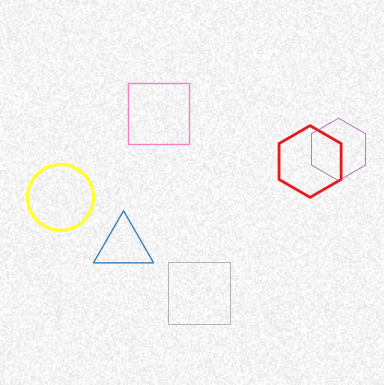[{"shape": "hexagon", "thickness": 2, "radius": 0.47, "center": [0.805, 0.581]}, {"shape": "triangle", "thickness": 1, "radius": 0.45, "center": [0.321, 0.362]}, {"shape": "hexagon", "thickness": 0.5, "radius": 0.41, "center": [0.879, 0.612]}, {"shape": "circle", "thickness": 2.5, "radius": 0.43, "center": [0.157, 0.487]}, {"shape": "square", "thickness": 1, "radius": 0.39, "center": [0.411, 0.705]}, {"shape": "square", "thickness": 0.5, "radius": 0.4, "center": [0.517, 0.238]}]